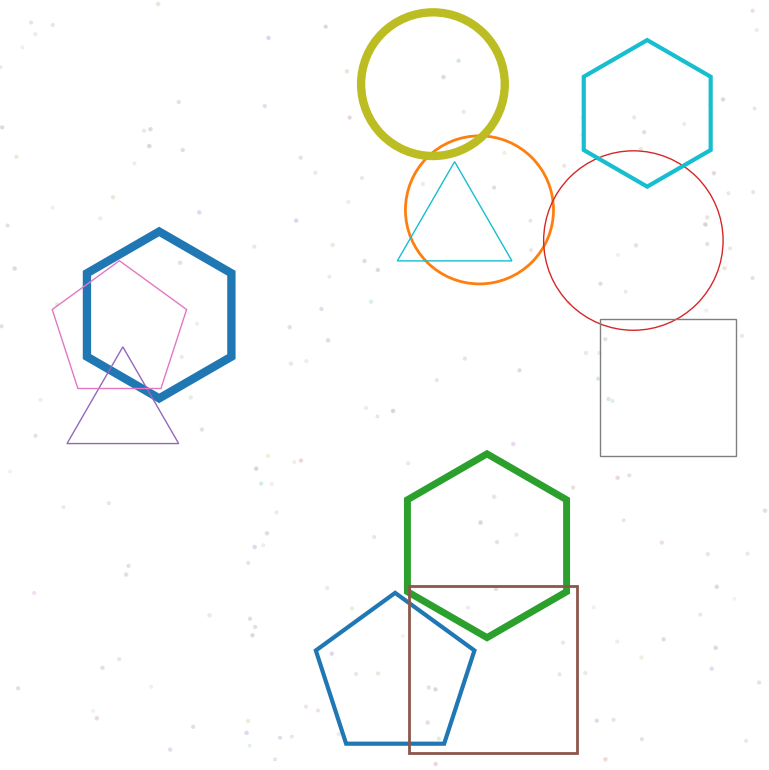[{"shape": "hexagon", "thickness": 3, "radius": 0.54, "center": [0.207, 0.591]}, {"shape": "pentagon", "thickness": 1.5, "radius": 0.54, "center": [0.513, 0.122]}, {"shape": "circle", "thickness": 1, "radius": 0.48, "center": [0.623, 0.727]}, {"shape": "hexagon", "thickness": 2.5, "radius": 0.6, "center": [0.632, 0.291]}, {"shape": "circle", "thickness": 0.5, "radius": 0.58, "center": [0.823, 0.688]}, {"shape": "triangle", "thickness": 0.5, "radius": 0.42, "center": [0.16, 0.466]}, {"shape": "square", "thickness": 1, "radius": 0.54, "center": [0.64, 0.13]}, {"shape": "pentagon", "thickness": 0.5, "radius": 0.46, "center": [0.155, 0.57]}, {"shape": "square", "thickness": 0.5, "radius": 0.44, "center": [0.867, 0.496]}, {"shape": "circle", "thickness": 3, "radius": 0.47, "center": [0.562, 0.891]}, {"shape": "hexagon", "thickness": 1.5, "radius": 0.48, "center": [0.841, 0.853]}, {"shape": "triangle", "thickness": 0.5, "radius": 0.43, "center": [0.59, 0.704]}]